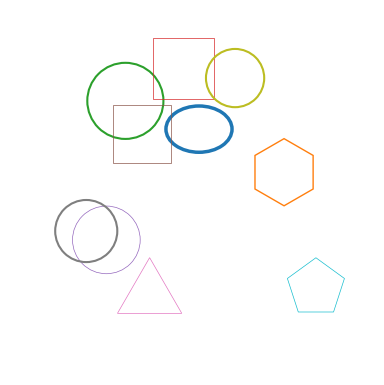[{"shape": "oval", "thickness": 2.5, "radius": 0.43, "center": [0.517, 0.665]}, {"shape": "hexagon", "thickness": 1, "radius": 0.44, "center": [0.738, 0.553]}, {"shape": "circle", "thickness": 1.5, "radius": 0.49, "center": [0.326, 0.738]}, {"shape": "square", "thickness": 0.5, "radius": 0.39, "center": [0.476, 0.822]}, {"shape": "circle", "thickness": 0.5, "radius": 0.44, "center": [0.276, 0.377]}, {"shape": "square", "thickness": 0.5, "radius": 0.38, "center": [0.368, 0.651]}, {"shape": "triangle", "thickness": 0.5, "radius": 0.48, "center": [0.389, 0.234]}, {"shape": "circle", "thickness": 1.5, "radius": 0.4, "center": [0.224, 0.4]}, {"shape": "circle", "thickness": 1.5, "radius": 0.38, "center": [0.611, 0.797]}, {"shape": "pentagon", "thickness": 0.5, "radius": 0.39, "center": [0.821, 0.253]}]